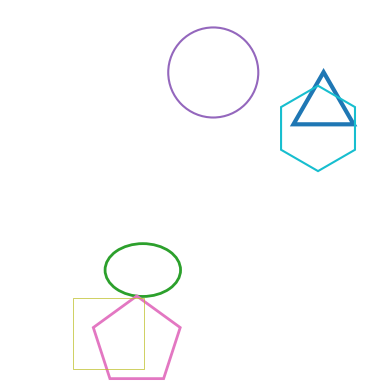[{"shape": "triangle", "thickness": 3, "radius": 0.45, "center": [0.84, 0.722]}, {"shape": "oval", "thickness": 2, "radius": 0.49, "center": [0.371, 0.299]}, {"shape": "circle", "thickness": 1.5, "radius": 0.58, "center": [0.554, 0.812]}, {"shape": "pentagon", "thickness": 2, "radius": 0.59, "center": [0.355, 0.113]}, {"shape": "square", "thickness": 0.5, "radius": 0.46, "center": [0.281, 0.134]}, {"shape": "hexagon", "thickness": 1.5, "radius": 0.55, "center": [0.826, 0.666]}]